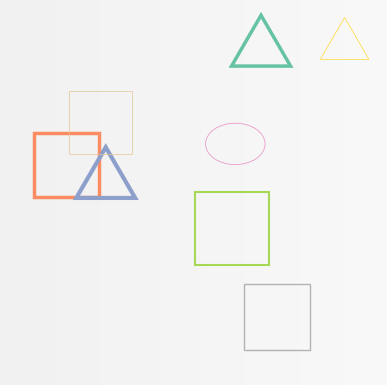[{"shape": "triangle", "thickness": 2.5, "radius": 0.44, "center": [0.674, 0.872]}, {"shape": "square", "thickness": 2.5, "radius": 0.42, "center": [0.171, 0.571]}, {"shape": "triangle", "thickness": 3, "radius": 0.44, "center": [0.273, 0.53]}, {"shape": "oval", "thickness": 0.5, "radius": 0.38, "center": [0.607, 0.626]}, {"shape": "square", "thickness": 1.5, "radius": 0.47, "center": [0.599, 0.407]}, {"shape": "triangle", "thickness": 0.5, "radius": 0.36, "center": [0.889, 0.882]}, {"shape": "square", "thickness": 0.5, "radius": 0.41, "center": [0.259, 0.681]}, {"shape": "square", "thickness": 1, "radius": 0.43, "center": [0.715, 0.176]}]